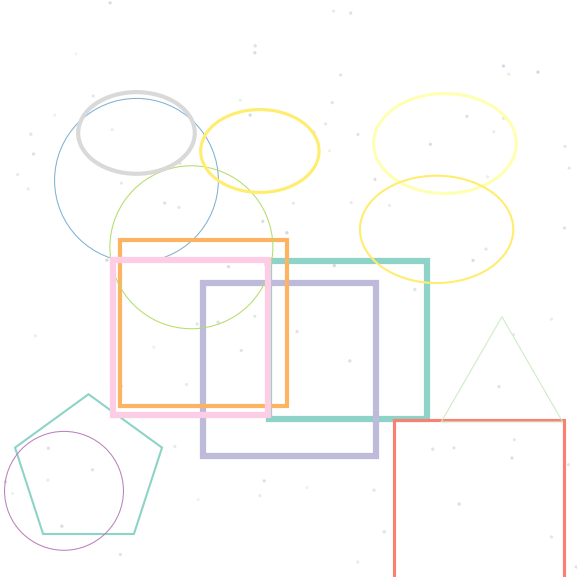[{"shape": "pentagon", "thickness": 1, "radius": 0.67, "center": [0.153, 0.183]}, {"shape": "square", "thickness": 3, "radius": 0.68, "center": [0.603, 0.411]}, {"shape": "oval", "thickness": 1.5, "radius": 0.62, "center": [0.77, 0.751]}, {"shape": "square", "thickness": 3, "radius": 0.75, "center": [0.502, 0.359]}, {"shape": "square", "thickness": 1.5, "radius": 0.74, "center": [0.83, 0.125]}, {"shape": "circle", "thickness": 0.5, "radius": 0.71, "center": [0.236, 0.687]}, {"shape": "square", "thickness": 2, "radius": 0.72, "center": [0.352, 0.44]}, {"shape": "circle", "thickness": 0.5, "radius": 0.71, "center": [0.331, 0.571]}, {"shape": "square", "thickness": 3, "radius": 0.67, "center": [0.329, 0.415]}, {"shape": "oval", "thickness": 2, "radius": 0.51, "center": [0.236, 0.769]}, {"shape": "circle", "thickness": 0.5, "radius": 0.51, "center": [0.111, 0.149]}, {"shape": "triangle", "thickness": 0.5, "radius": 0.61, "center": [0.869, 0.329]}, {"shape": "oval", "thickness": 1, "radius": 0.66, "center": [0.756, 0.602]}, {"shape": "oval", "thickness": 1.5, "radius": 0.51, "center": [0.45, 0.738]}]